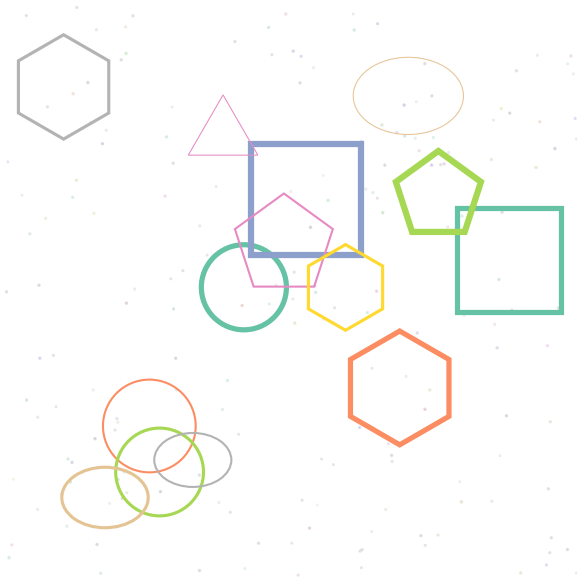[{"shape": "square", "thickness": 2.5, "radius": 0.45, "center": [0.881, 0.549]}, {"shape": "circle", "thickness": 2.5, "radius": 0.37, "center": [0.422, 0.502]}, {"shape": "hexagon", "thickness": 2.5, "radius": 0.49, "center": [0.692, 0.327]}, {"shape": "circle", "thickness": 1, "radius": 0.4, "center": [0.259, 0.261]}, {"shape": "square", "thickness": 3, "radius": 0.48, "center": [0.53, 0.654]}, {"shape": "pentagon", "thickness": 1, "radius": 0.45, "center": [0.492, 0.575]}, {"shape": "triangle", "thickness": 0.5, "radius": 0.35, "center": [0.386, 0.765]}, {"shape": "pentagon", "thickness": 3, "radius": 0.39, "center": [0.759, 0.66]}, {"shape": "circle", "thickness": 1.5, "radius": 0.38, "center": [0.276, 0.182]}, {"shape": "hexagon", "thickness": 1.5, "radius": 0.37, "center": [0.598, 0.501]}, {"shape": "oval", "thickness": 1.5, "radius": 0.37, "center": [0.182, 0.138]}, {"shape": "oval", "thickness": 0.5, "radius": 0.48, "center": [0.707, 0.833]}, {"shape": "oval", "thickness": 1, "radius": 0.33, "center": [0.334, 0.203]}, {"shape": "hexagon", "thickness": 1.5, "radius": 0.45, "center": [0.11, 0.849]}]